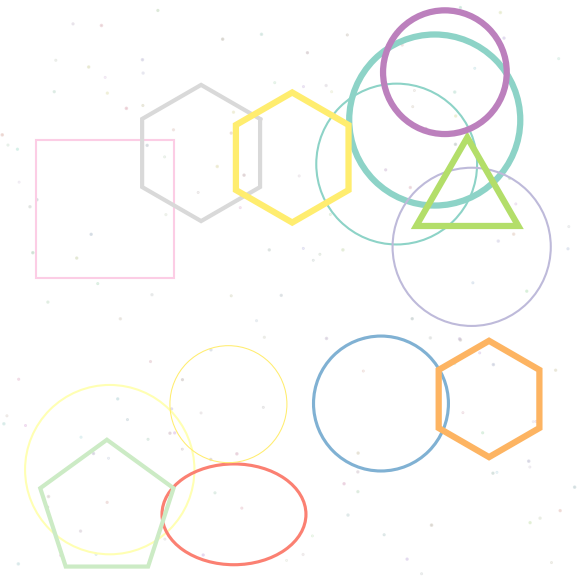[{"shape": "circle", "thickness": 3, "radius": 0.74, "center": [0.753, 0.791]}, {"shape": "circle", "thickness": 1, "radius": 0.7, "center": [0.687, 0.715]}, {"shape": "circle", "thickness": 1, "radius": 0.73, "center": [0.19, 0.186]}, {"shape": "circle", "thickness": 1, "radius": 0.68, "center": [0.817, 0.572]}, {"shape": "oval", "thickness": 1.5, "radius": 0.62, "center": [0.405, 0.109]}, {"shape": "circle", "thickness": 1.5, "radius": 0.58, "center": [0.66, 0.3]}, {"shape": "hexagon", "thickness": 3, "radius": 0.5, "center": [0.847, 0.308]}, {"shape": "triangle", "thickness": 3, "radius": 0.51, "center": [0.809, 0.659]}, {"shape": "square", "thickness": 1, "radius": 0.6, "center": [0.181, 0.638]}, {"shape": "hexagon", "thickness": 2, "radius": 0.59, "center": [0.348, 0.734]}, {"shape": "circle", "thickness": 3, "radius": 0.54, "center": [0.77, 0.874]}, {"shape": "pentagon", "thickness": 2, "radius": 0.61, "center": [0.185, 0.116]}, {"shape": "circle", "thickness": 0.5, "radius": 0.51, "center": [0.396, 0.299]}, {"shape": "hexagon", "thickness": 3, "radius": 0.56, "center": [0.506, 0.726]}]